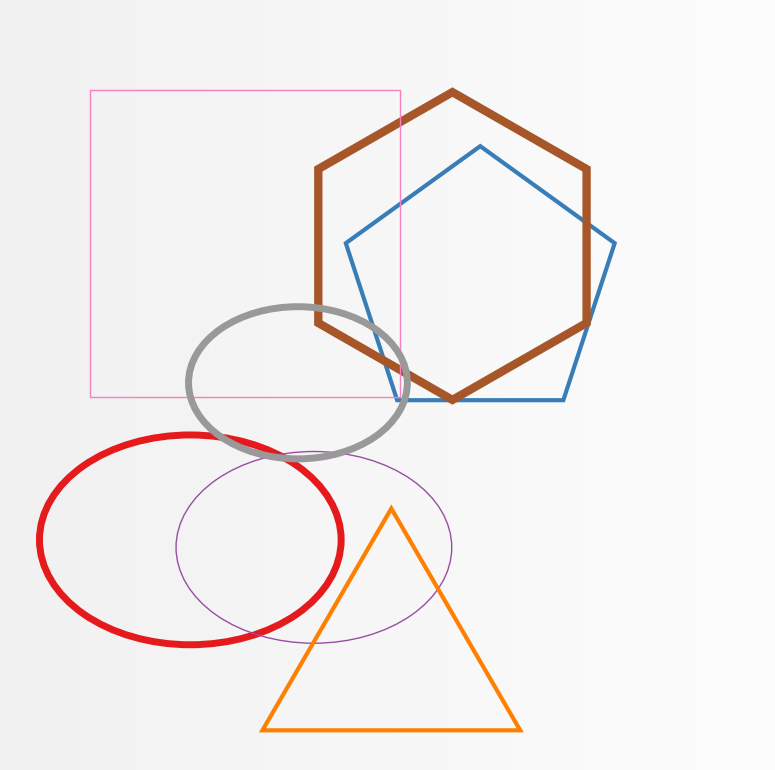[{"shape": "oval", "thickness": 2.5, "radius": 0.97, "center": [0.246, 0.299]}, {"shape": "pentagon", "thickness": 1.5, "radius": 0.91, "center": [0.62, 0.628]}, {"shape": "oval", "thickness": 0.5, "radius": 0.89, "center": [0.405, 0.289]}, {"shape": "triangle", "thickness": 1.5, "radius": 0.96, "center": [0.505, 0.148]}, {"shape": "hexagon", "thickness": 3, "radius": 1.0, "center": [0.584, 0.68]}, {"shape": "square", "thickness": 0.5, "radius": 1.0, "center": [0.316, 0.683]}, {"shape": "oval", "thickness": 2.5, "radius": 0.71, "center": [0.384, 0.503]}]